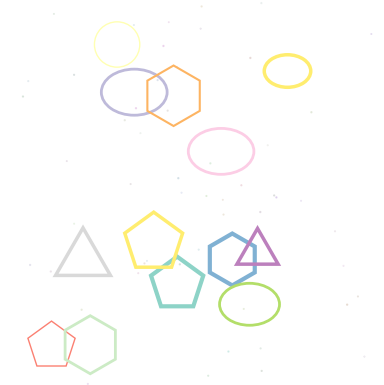[{"shape": "pentagon", "thickness": 3, "radius": 0.36, "center": [0.46, 0.262]}, {"shape": "circle", "thickness": 1, "radius": 0.29, "center": [0.304, 0.884]}, {"shape": "oval", "thickness": 2, "radius": 0.43, "center": [0.349, 0.761]}, {"shape": "pentagon", "thickness": 1, "radius": 0.32, "center": [0.134, 0.101]}, {"shape": "hexagon", "thickness": 3, "radius": 0.34, "center": [0.603, 0.326]}, {"shape": "hexagon", "thickness": 1.5, "radius": 0.39, "center": [0.451, 0.751]}, {"shape": "oval", "thickness": 2, "radius": 0.39, "center": [0.648, 0.21]}, {"shape": "oval", "thickness": 2, "radius": 0.43, "center": [0.574, 0.607]}, {"shape": "triangle", "thickness": 2.5, "radius": 0.41, "center": [0.216, 0.326]}, {"shape": "triangle", "thickness": 2.5, "radius": 0.31, "center": [0.669, 0.345]}, {"shape": "hexagon", "thickness": 2, "radius": 0.38, "center": [0.234, 0.105]}, {"shape": "pentagon", "thickness": 2.5, "radius": 0.4, "center": [0.399, 0.37]}, {"shape": "oval", "thickness": 2.5, "radius": 0.3, "center": [0.747, 0.816]}]